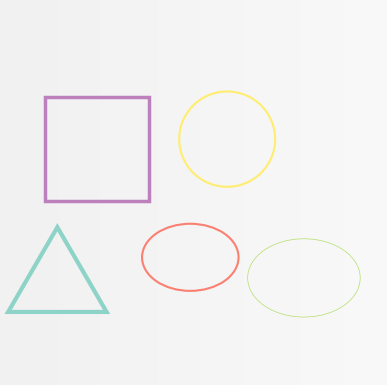[{"shape": "triangle", "thickness": 3, "radius": 0.73, "center": [0.148, 0.263]}, {"shape": "oval", "thickness": 1.5, "radius": 0.62, "center": [0.491, 0.332]}, {"shape": "oval", "thickness": 0.5, "radius": 0.73, "center": [0.784, 0.278]}, {"shape": "square", "thickness": 2.5, "radius": 0.68, "center": [0.25, 0.614]}, {"shape": "circle", "thickness": 1.5, "radius": 0.62, "center": [0.586, 0.639]}]